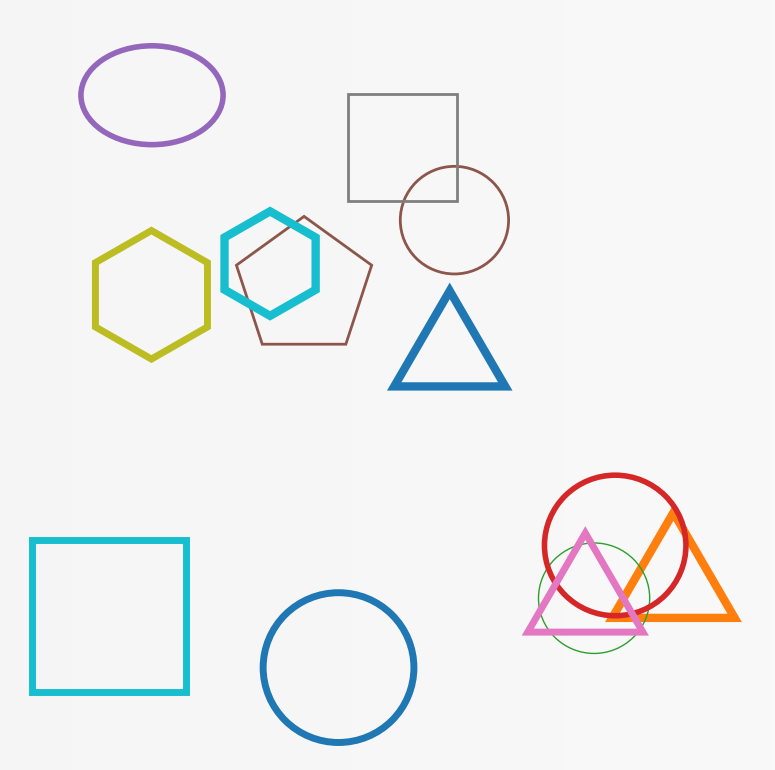[{"shape": "circle", "thickness": 2.5, "radius": 0.49, "center": [0.437, 0.133]}, {"shape": "triangle", "thickness": 3, "radius": 0.41, "center": [0.58, 0.54]}, {"shape": "triangle", "thickness": 3, "radius": 0.46, "center": [0.869, 0.243]}, {"shape": "circle", "thickness": 0.5, "radius": 0.36, "center": [0.767, 0.223]}, {"shape": "circle", "thickness": 2, "radius": 0.46, "center": [0.794, 0.292]}, {"shape": "oval", "thickness": 2, "radius": 0.46, "center": [0.196, 0.876]}, {"shape": "pentagon", "thickness": 1, "radius": 0.46, "center": [0.392, 0.627]}, {"shape": "circle", "thickness": 1, "radius": 0.35, "center": [0.586, 0.714]}, {"shape": "triangle", "thickness": 2.5, "radius": 0.43, "center": [0.755, 0.222]}, {"shape": "square", "thickness": 1, "radius": 0.35, "center": [0.519, 0.808]}, {"shape": "hexagon", "thickness": 2.5, "radius": 0.42, "center": [0.195, 0.617]}, {"shape": "hexagon", "thickness": 3, "radius": 0.34, "center": [0.348, 0.658]}, {"shape": "square", "thickness": 2.5, "radius": 0.49, "center": [0.141, 0.2]}]